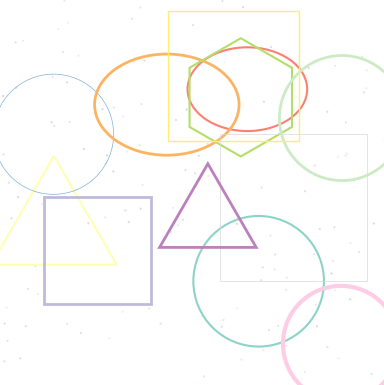[{"shape": "circle", "thickness": 1.5, "radius": 0.85, "center": [0.672, 0.269]}, {"shape": "triangle", "thickness": 1.5, "radius": 0.94, "center": [0.14, 0.407]}, {"shape": "square", "thickness": 2, "radius": 0.7, "center": [0.252, 0.349]}, {"shape": "oval", "thickness": 1.5, "radius": 0.78, "center": [0.642, 0.768]}, {"shape": "circle", "thickness": 0.5, "radius": 0.78, "center": [0.139, 0.651]}, {"shape": "oval", "thickness": 2, "radius": 0.94, "center": [0.433, 0.728]}, {"shape": "hexagon", "thickness": 1.5, "radius": 0.77, "center": [0.625, 0.747]}, {"shape": "circle", "thickness": 3, "radius": 0.75, "center": [0.885, 0.107]}, {"shape": "square", "thickness": 0.5, "radius": 0.95, "center": [0.762, 0.46]}, {"shape": "triangle", "thickness": 2, "radius": 0.72, "center": [0.54, 0.43]}, {"shape": "circle", "thickness": 2, "radius": 0.81, "center": [0.888, 0.693]}, {"shape": "square", "thickness": 1, "radius": 0.85, "center": [0.607, 0.803]}]